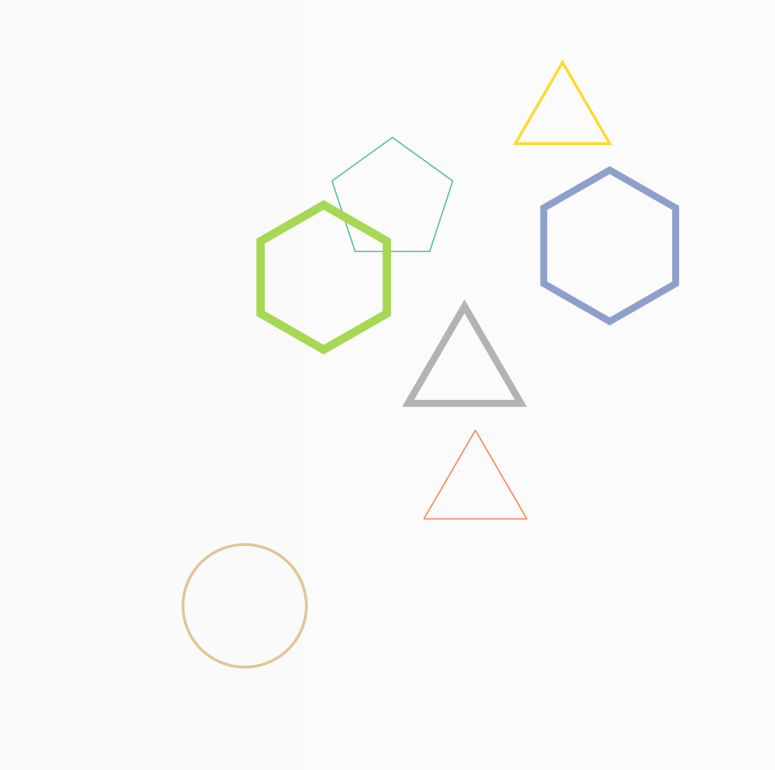[{"shape": "pentagon", "thickness": 0.5, "radius": 0.41, "center": [0.506, 0.74]}, {"shape": "triangle", "thickness": 0.5, "radius": 0.38, "center": [0.613, 0.364]}, {"shape": "hexagon", "thickness": 2.5, "radius": 0.49, "center": [0.787, 0.681]}, {"shape": "hexagon", "thickness": 3, "radius": 0.47, "center": [0.418, 0.64]}, {"shape": "triangle", "thickness": 1, "radius": 0.35, "center": [0.726, 0.849]}, {"shape": "circle", "thickness": 1, "radius": 0.4, "center": [0.316, 0.213]}, {"shape": "triangle", "thickness": 2.5, "radius": 0.42, "center": [0.599, 0.518]}]